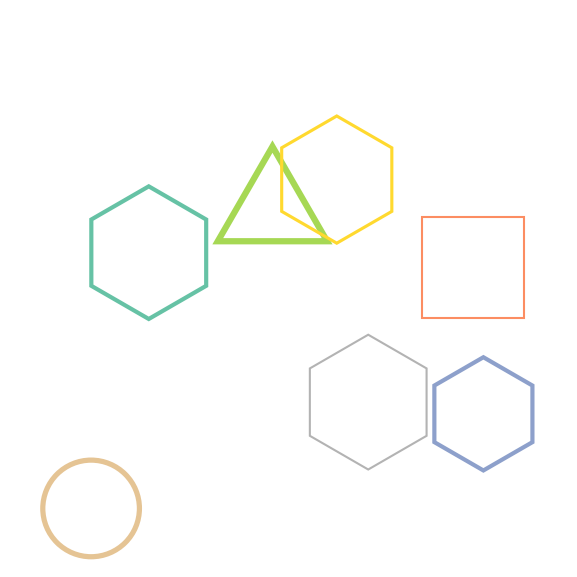[{"shape": "hexagon", "thickness": 2, "radius": 0.57, "center": [0.258, 0.562]}, {"shape": "square", "thickness": 1, "radius": 0.44, "center": [0.819, 0.536]}, {"shape": "hexagon", "thickness": 2, "radius": 0.49, "center": [0.837, 0.283]}, {"shape": "triangle", "thickness": 3, "radius": 0.55, "center": [0.472, 0.636]}, {"shape": "hexagon", "thickness": 1.5, "radius": 0.55, "center": [0.583, 0.688]}, {"shape": "circle", "thickness": 2.5, "radius": 0.42, "center": [0.158, 0.119]}, {"shape": "hexagon", "thickness": 1, "radius": 0.58, "center": [0.638, 0.303]}]